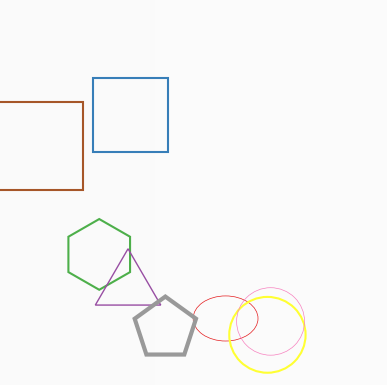[{"shape": "oval", "thickness": 0.5, "radius": 0.42, "center": [0.582, 0.173]}, {"shape": "square", "thickness": 1.5, "radius": 0.48, "center": [0.336, 0.702]}, {"shape": "hexagon", "thickness": 1.5, "radius": 0.46, "center": [0.256, 0.339]}, {"shape": "triangle", "thickness": 1, "radius": 0.49, "center": [0.33, 0.256]}, {"shape": "circle", "thickness": 1.5, "radius": 0.49, "center": [0.69, 0.13]}, {"shape": "square", "thickness": 1.5, "radius": 0.57, "center": [0.1, 0.621]}, {"shape": "circle", "thickness": 0.5, "radius": 0.44, "center": [0.698, 0.165]}, {"shape": "pentagon", "thickness": 3, "radius": 0.42, "center": [0.427, 0.146]}]